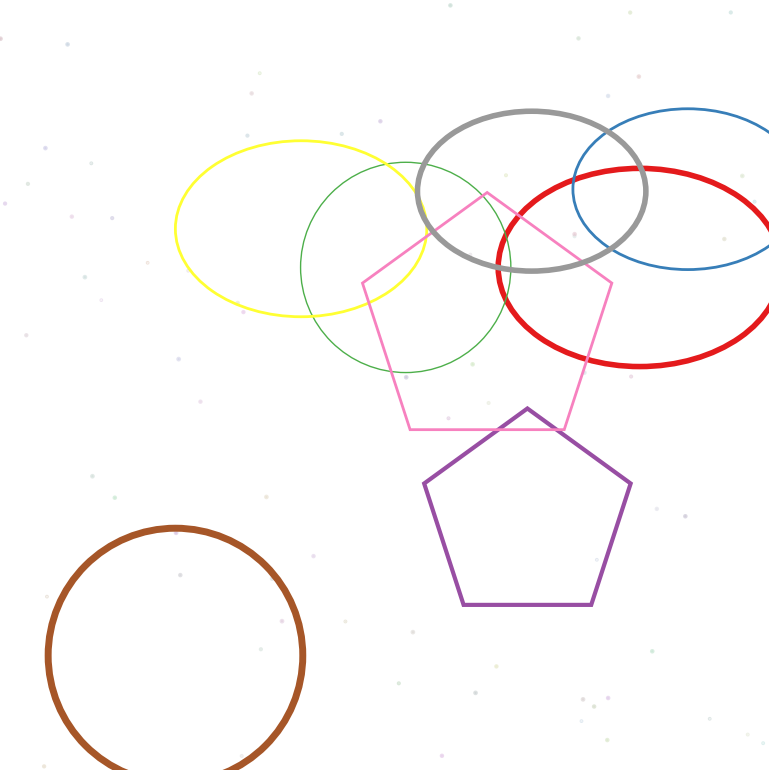[{"shape": "oval", "thickness": 2, "radius": 0.92, "center": [0.831, 0.653]}, {"shape": "oval", "thickness": 1, "radius": 0.75, "center": [0.893, 0.754]}, {"shape": "circle", "thickness": 0.5, "radius": 0.68, "center": [0.527, 0.653]}, {"shape": "pentagon", "thickness": 1.5, "radius": 0.7, "center": [0.685, 0.329]}, {"shape": "oval", "thickness": 1, "radius": 0.82, "center": [0.391, 0.703]}, {"shape": "circle", "thickness": 2.5, "radius": 0.83, "center": [0.228, 0.149]}, {"shape": "pentagon", "thickness": 1, "radius": 0.85, "center": [0.633, 0.58]}, {"shape": "oval", "thickness": 2, "radius": 0.74, "center": [0.69, 0.752]}]